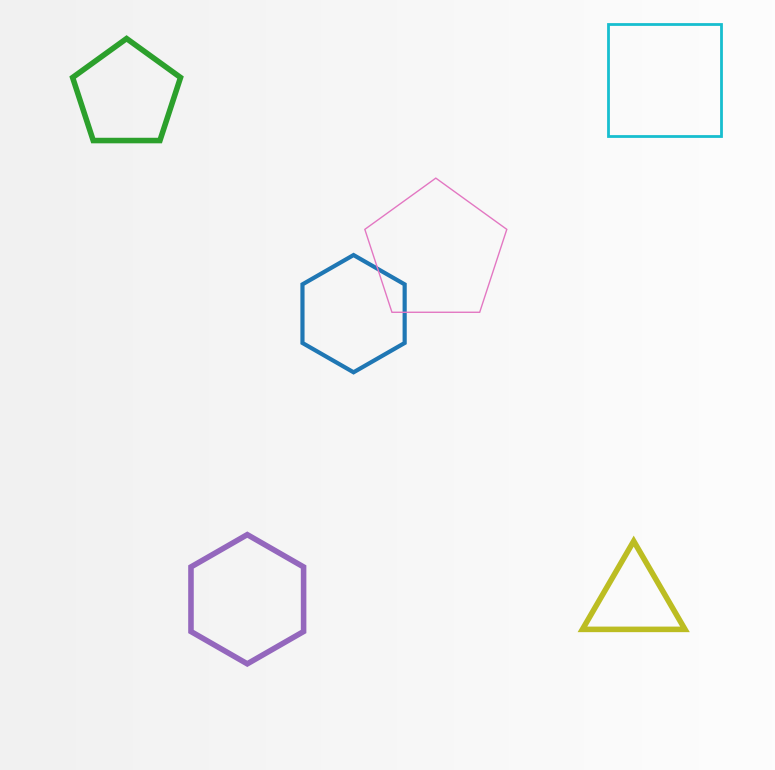[{"shape": "hexagon", "thickness": 1.5, "radius": 0.38, "center": [0.456, 0.593]}, {"shape": "pentagon", "thickness": 2, "radius": 0.37, "center": [0.163, 0.877]}, {"shape": "hexagon", "thickness": 2, "radius": 0.42, "center": [0.319, 0.222]}, {"shape": "pentagon", "thickness": 0.5, "radius": 0.48, "center": [0.562, 0.672]}, {"shape": "triangle", "thickness": 2, "radius": 0.38, "center": [0.818, 0.221]}, {"shape": "square", "thickness": 1, "radius": 0.36, "center": [0.858, 0.896]}]